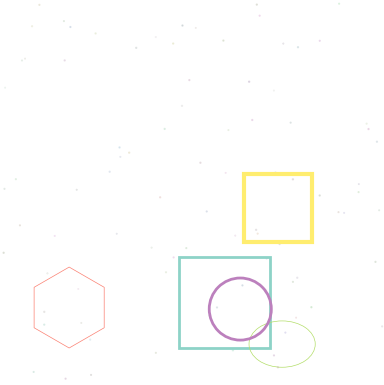[{"shape": "square", "thickness": 2, "radius": 0.59, "center": [0.584, 0.214]}, {"shape": "hexagon", "thickness": 0.5, "radius": 0.53, "center": [0.18, 0.201]}, {"shape": "oval", "thickness": 0.5, "radius": 0.43, "center": [0.733, 0.106]}, {"shape": "circle", "thickness": 2, "radius": 0.4, "center": [0.624, 0.197]}, {"shape": "square", "thickness": 3, "radius": 0.44, "center": [0.723, 0.46]}]